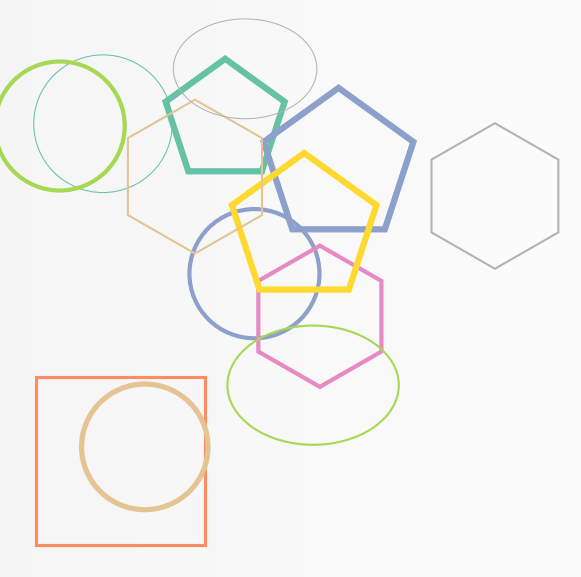[{"shape": "circle", "thickness": 0.5, "radius": 0.6, "center": [0.177, 0.785]}, {"shape": "pentagon", "thickness": 3, "radius": 0.54, "center": [0.387, 0.79]}, {"shape": "square", "thickness": 1.5, "radius": 0.73, "center": [0.208, 0.2]}, {"shape": "pentagon", "thickness": 3, "radius": 0.68, "center": [0.582, 0.712]}, {"shape": "circle", "thickness": 2, "radius": 0.56, "center": [0.438, 0.525]}, {"shape": "hexagon", "thickness": 2, "radius": 0.61, "center": [0.55, 0.452]}, {"shape": "circle", "thickness": 2, "radius": 0.56, "center": [0.103, 0.781]}, {"shape": "oval", "thickness": 1, "radius": 0.74, "center": [0.539, 0.332]}, {"shape": "pentagon", "thickness": 3, "radius": 0.65, "center": [0.523, 0.603]}, {"shape": "hexagon", "thickness": 1, "radius": 0.67, "center": [0.335, 0.693]}, {"shape": "circle", "thickness": 2.5, "radius": 0.54, "center": [0.249, 0.225]}, {"shape": "hexagon", "thickness": 1, "radius": 0.63, "center": [0.851, 0.66]}, {"shape": "oval", "thickness": 0.5, "radius": 0.62, "center": [0.422, 0.88]}]